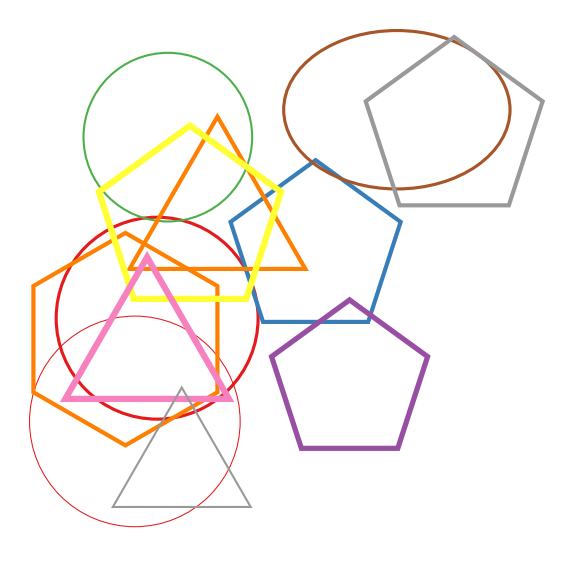[{"shape": "circle", "thickness": 0.5, "radius": 0.91, "center": [0.234, 0.269]}, {"shape": "circle", "thickness": 1.5, "radius": 0.87, "center": [0.272, 0.448]}, {"shape": "pentagon", "thickness": 2, "radius": 0.77, "center": [0.546, 0.567]}, {"shape": "circle", "thickness": 1, "radius": 0.73, "center": [0.291, 0.762]}, {"shape": "pentagon", "thickness": 2.5, "radius": 0.71, "center": [0.605, 0.338]}, {"shape": "triangle", "thickness": 2, "radius": 0.88, "center": [0.377, 0.621]}, {"shape": "hexagon", "thickness": 2, "radius": 0.92, "center": [0.217, 0.412]}, {"shape": "pentagon", "thickness": 3, "radius": 0.83, "center": [0.329, 0.616]}, {"shape": "oval", "thickness": 1.5, "radius": 0.98, "center": [0.687, 0.809]}, {"shape": "triangle", "thickness": 3, "radius": 0.82, "center": [0.255, 0.39]}, {"shape": "pentagon", "thickness": 2, "radius": 0.81, "center": [0.786, 0.774]}, {"shape": "triangle", "thickness": 1, "radius": 0.69, "center": [0.315, 0.19]}]